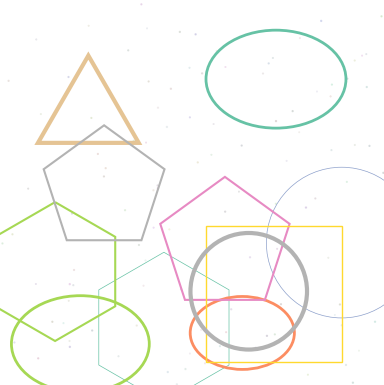[{"shape": "oval", "thickness": 2, "radius": 0.91, "center": [0.717, 0.794]}, {"shape": "hexagon", "thickness": 0.5, "radius": 0.98, "center": [0.426, 0.15]}, {"shape": "oval", "thickness": 2, "radius": 0.68, "center": [0.629, 0.135]}, {"shape": "circle", "thickness": 0.5, "radius": 0.98, "center": [0.888, 0.37]}, {"shape": "pentagon", "thickness": 1.5, "radius": 0.88, "center": [0.584, 0.364]}, {"shape": "hexagon", "thickness": 1.5, "radius": 0.9, "center": [0.143, 0.295]}, {"shape": "oval", "thickness": 2, "radius": 0.9, "center": [0.209, 0.107]}, {"shape": "square", "thickness": 1, "radius": 0.88, "center": [0.712, 0.236]}, {"shape": "triangle", "thickness": 3, "radius": 0.76, "center": [0.229, 0.704]}, {"shape": "circle", "thickness": 3, "radius": 0.76, "center": [0.646, 0.243]}, {"shape": "pentagon", "thickness": 1.5, "radius": 0.82, "center": [0.27, 0.509]}]